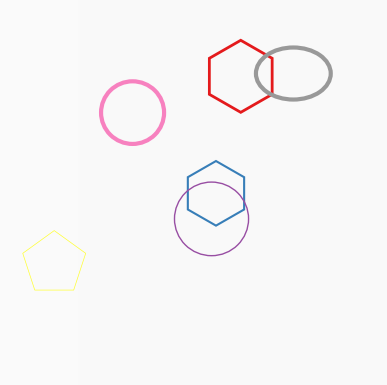[{"shape": "hexagon", "thickness": 2, "radius": 0.47, "center": [0.621, 0.802]}, {"shape": "hexagon", "thickness": 1.5, "radius": 0.42, "center": [0.557, 0.498]}, {"shape": "circle", "thickness": 1, "radius": 0.48, "center": [0.546, 0.431]}, {"shape": "pentagon", "thickness": 0.5, "radius": 0.43, "center": [0.14, 0.316]}, {"shape": "circle", "thickness": 3, "radius": 0.41, "center": [0.342, 0.707]}, {"shape": "oval", "thickness": 3, "radius": 0.48, "center": [0.757, 0.809]}]